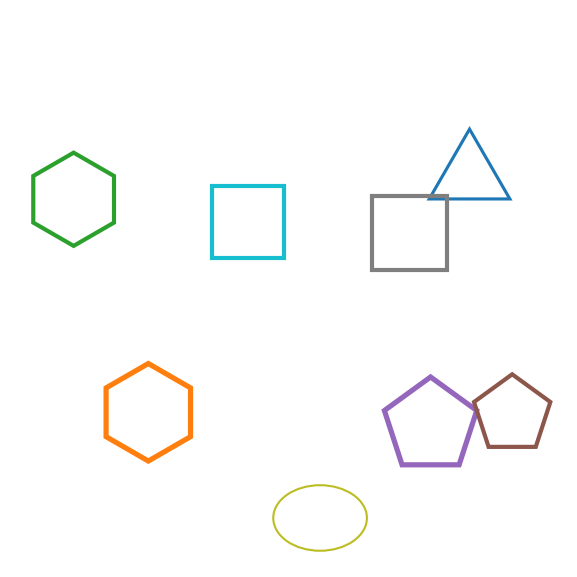[{"shape": "triangle", "thickness": 1.5, "radius": 0.4, "center": [0.813, 0.695]}, {"shape": "hexagon", "thickness": 2.5, "radius": 0.42, "center": [0.257, 0.285]}, {"shape": "hexagon", "thickness": 2, "radius": 0.4, "center": [0.128, 0.654]}, {"shape": "pentagon", "thickness": 2.5, "radius": 0.42, "center": [0.746, 0.262]}, {"shape": "pentagon", "thickness": 2, "radius": 0.35, "center": [0.887, 0.282]}, {"shape": "square", "thickness": 2, "radius": 0.32, "center": [0.709, 0.596]}, {"shape": "oval", "thickness": 1, "radius": 0.41, "center": [0.554, 0.102]}, {"shape": "square", "thickness": 2, "radius": 0.31, "center": [0.429, 0.615]}]